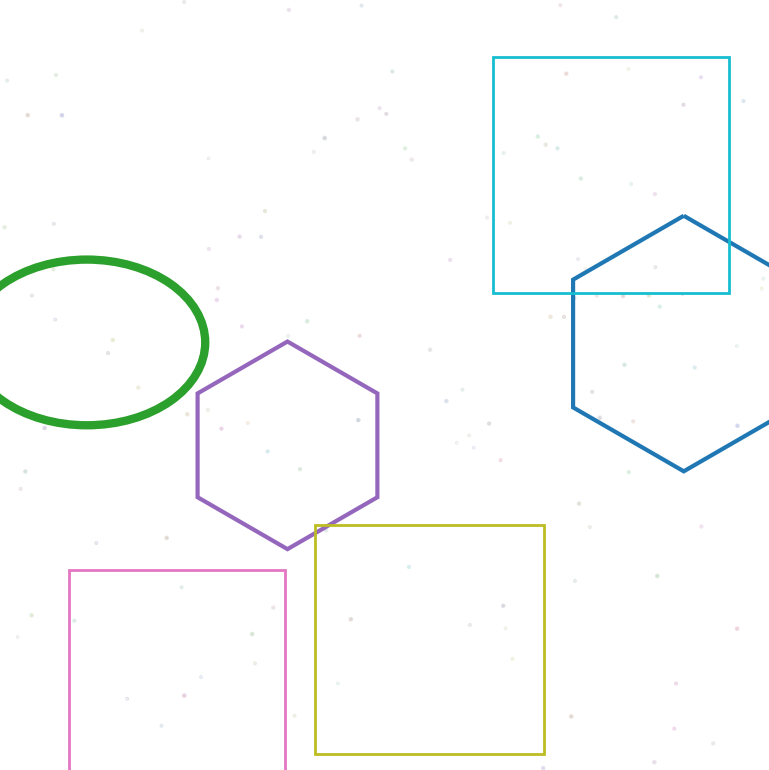[{"shape": "hexagon", "thickness": 1.5, "radius": 0.83, "center": [0.888, 0.554]}, {"shape": "oval", "thickness": 3, "radius": 0.77, "center": [0.113, 0.555]}, {"shape": "hexagon", "thickness": 1.5, "radius": 0.67, "center": [0.373, 0.422]}, {"shape": "square", "thickness": 1, "radius": 0.7, "center": [0.23, 0.119]}, {"shape": "square", "thickness": 1, "radius": 0.74, "center": [0.558, 0.169]}, {"shape": "square", "thickness": 1, "radius": 0.76, "center": [0.794, 0.773]}]